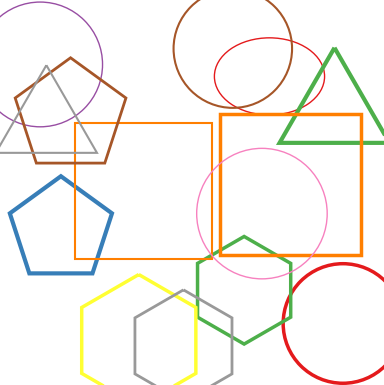[{"shape": "circle", "thickness": 2.5, "radius": 0.78, "center": [0.891, 0.16]}, {"shape": "oval", "thickness": 1, "radius": 0.72, "center": [0.7, 0.802]}, {"shape": "pentagon", "thickness": 3, "radius": 0.7, "center": [0.158, 0.403]}, {"shape": "hexagon", "thickness": 2.5, "radius": 0.7, "center": [0.634, 0.246]}, {"shape": "triangle", "thickness": 3, "radius": 0.82, "center": [0.869, 0.711]}, {"shape": "circle", "thickness": 1, "radius": 0.81, "center": [0.104, 0.833]}, {"shape": "square", "thickness": 2.5, "radius": 0.91, "center": [0.755, 0.521]}, {"shape": "square", "thickness": 1.5, "radius": 0.89, "center": [0.374, 0.504]}, {"shape": "hexagon", "thickness": 2.5, "radius": 0.86, "center": [0.36, 0.116]}, {"shape": "pentagon", "thickness": 2, "radius": 0.76, "center": [0.183, 0.699]}, {"shape": "circle", "thickness": 1.5, "radius": 0.77, "center": [0.605, 0.874]}, {"shape": "circle", "thickness": 1, "radius": 0.85, "center": [0.68, 0.445]}, {"shape": "triangle", "thickness": 1.5, "radius": 0.76, "center": [0.12, 0.679]}, {"shape": "hexagon", "thickness": 2, "radius": 0.73, "center": [0.477, 0.102]}]